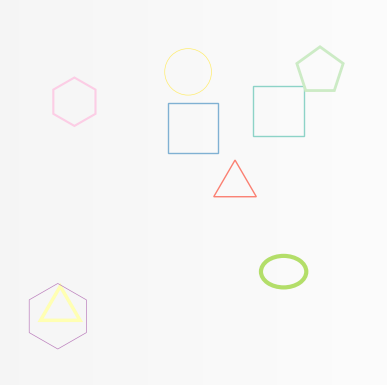[{"shape": "square", "thickness": 1, "radius": 0.33, "center": [0.718, 0.712]}, {"shape": "triangle", "thickness": 2.5, "radius": 0.29, "center": [0.156, 0.197]}, {"shape": "triangle", "thickness": 1, "radius": 0.32, "center": [0.607, 0.521]}, {"shape": "square", "thickness": 1, "radius": 0.32, "center": [0.498, 0.667]}, {"shape": "oval", "thickness": 3, "radius": 0.29, "center": [0.732, 0.294]}, {"shape": "hexagon", "thickness": 1.5, "radius": 0.31, "center": [0.192, 0.736]}, {"shape": "hexagon", "thickness": 0.5, "radius": 0.43, "center": [0.149, 0.179]}, {"shape": "pentagon", "thickness": 2, "radius": 0.31, "center": [0.826, 0.816]}, {"shape": "circle", "thickness": 0.5, "radius": 0.3, "center": [0.485, 0.813]}]